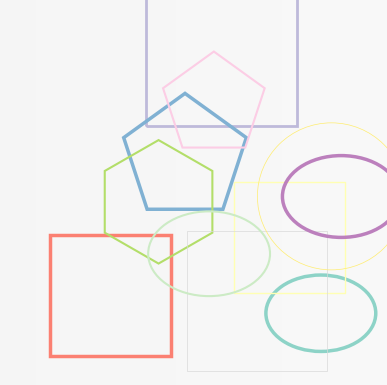[{"shape": "oval", "thickness": 2.5, "radius": 0.71, "center": [0.828, 0.186]}, {"shape": "square", "thickness": 1, "radius": 0.72, "center": [0.747, 0.383]}, {"shape": "square", "thickness": 2, "radius": 0.97, "center": [0.571, 0.868]}, {"shape": "square", "thickness": 2.5, "radius": 0.78, "center": [0.285, 0.232]}, {"shape": "pentagon", "thickness": 2.5, "radius": 0.83, "center": [0.477, 0.591]}, {"shape": "hexagon", "thickness": 1.5, "radius": 0.8, "center": [0.409, 0.476]}, {"shape": "pentagon", "thickness": 1.5, "radius": 0.69, "center": [0.552, 0.728]}, {"shape": "square", "thickness": 0.5, "radius": 0.91, "center": [0.663, 0.218]}, {"shape": "oval", "thickness": 2.5, "radius": 0.76, "center": [0.881, 0.49]}, {"shape": "oval", "thickness": 1.5, "radius": 0.79, "center": [0.54, 0.341]}, {"shape": "circle", "thickness": 0.5, "radius": 0.95, "center": [0.855, 0.49]}]